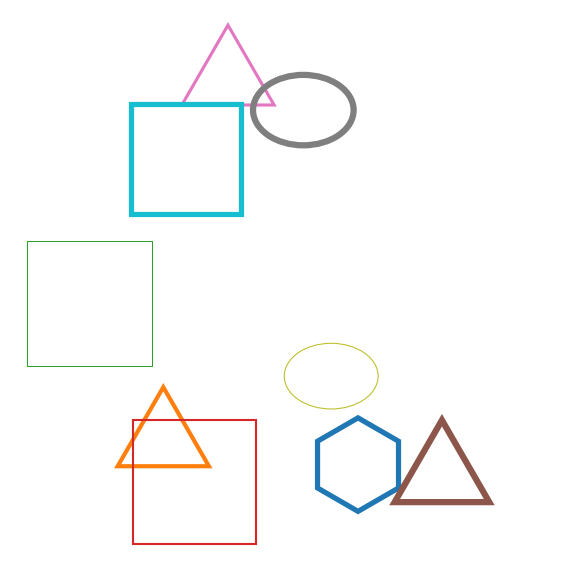[{"shape": "hexagon", "thickness": 2.5, "radius": 0.4, "center": [0.62, 0.195]}, {"shape": "triangle", "thickness": 2, "radius": 0.46, "center": [0.283, 0.237]}, {"shape": "square", "thickness": 0.5, "radius": 0.54, "center": [0.155, 0.474]}, {"shape": "square", "thickness": 1, "radius": 0.54, "center": [0.337, 0.165]}, {"shape": "triangle", "thickness": 3, "radius": 0.47, "center": [0.765, 0.177]}, {"shape": "triangle", "thickness": 1.5, "radius": 0.46, "center": [0.395, 0.863]}, {"shape": "oval", "thickness": 3, "radius": 0.44, "center": [0.525, 0.808]}, {"shape": "oval", "thickness": 0.5, "radius": 0.41, "center": [0.573, 0.348]}, {"shape": "square", "thickness": 2.5, "radius": 0.48, "center": [0.322, 0.723]}]